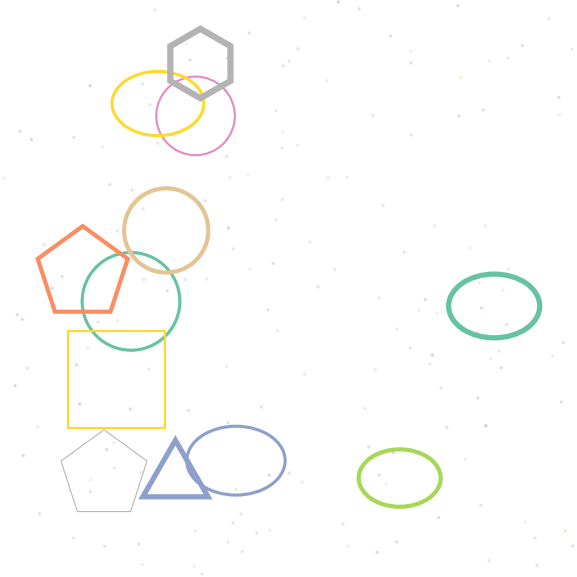[{"shape": "circle", "thickness": 1.5, "radius": 0.42, "center": [0.227, 0.477]}, {"shape": "oval", "thickness": 2.5, "radius": 0.39, "center": [0.856, 0.469]}, {"shape": "pentagon", "thickness": 2, "radius": 0.41, "center": [0.143, 0.526]}, {"shape": "triangle", "thickness": 2.5, "radius": 0.33, "center": [0.304, 0.171]}, {"shape": "oval", "thickness": 1.5, "radius": 0.43, "center": [0.409, 0.201]}, {"shape": "circle", "thickness": 1, "radius": 0.34, "center": [0.339, 0.798]}, {"shape": "oval", "thickness": 2, "radius": 0.35, "center": [0.692, 0.171]}, {"shape": "square", "thickness": 1, "radius": 0.42, "center": [0.202, 0.342]}, {"shape": "oval", "thickness": 1.5, "radius": 0.4, "center": [0.273, 0.82]}, {"shape": "circle", "thickness": 2, "radius": 0.36, "center": [0.288, 0.6]}, {"shape": "pentagon", "thickness": 0.5, "radius": 0.39, "center": [0.18, 0.177]}, {"shape": "hexagon", "thickness": 3, "radius": 0.3, "center": [0.347, 0.889]}]